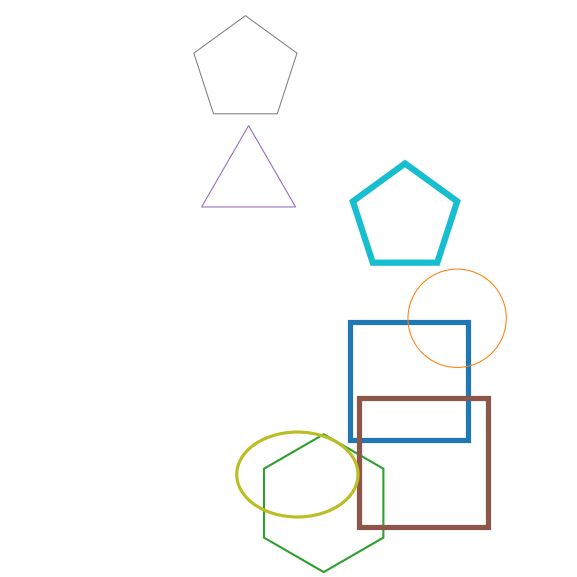[{"shape": "square", "thickness": 2.5, "radius": 0.51, "center": [0.708, 0.339]}, {"shape": "circle", "thickness": 0.5, "radius": 0.43, "center": [0.792, 0.448]}, {"shape": "hexagon", "thickness": 1, "radius": 0.6, "center": [0.561, 0.128]}, {"shape": "triangle", "thickness": 0.5, "radius": 0.47, "center": [0.43, 0.688]}, {"shape": "square", "thickness": 2.5, "radius": 0.56, "center": [0.734, 0.198]}, {"shape": "pentagon", "thickness": 0.5, "radius": 0.47, "center": [0.425, 0.878]}, {"shape": "oval", "thickness": 1.5, "radius": 0.53, "center": [0.515, 0.177]}, {"shape": "pentagon", "thickness": 3, "radius": 0.47, "center": [0.701, 0.621]}]